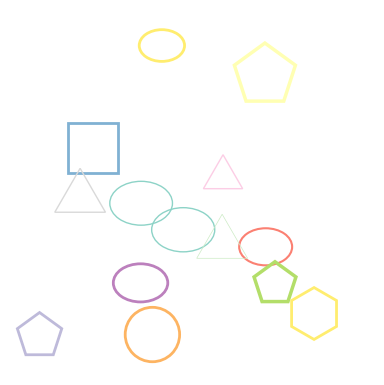[{"shape": "oval", "thickness": 1, "radius": 0.41, "center": [0.476, 0.403]}, {"shape": "oval", "thickness": 1, "radius": 0.41, "center": [0.367, 0.472]}, {"shape": "pentagon", "thickness": 2.5, "radius": 0.42, "center": [0.688, 0.805]}, {"shape": "pentagon", "thickness": 2, "radius": 0.3, "center": [0.103, 0.128]}, {"shape": "oval", "thickness": 1.5, "radius": 0.34, "center": [0.69, 0.359]}, {"shape": "square", "thickness": 2, "radius": 0.33, "center": [0.242, 0.615]}, {"shape": "circle", "thickness": 2, "radius": 0.35, "center": [0.396, 0.131]}, {"shape": "pentagon", "thickness": 2.5, "radius": 0.29, "center": [0.714, 0.263]}, {"shape": "triangle", "thickness": 1, "radius": 0.29, "center": [0.579, 0.539]}, {"shape": "triangle", "thickness": 1, "radius": 0.38, "center": [0.208, 0.487]}, {"shape": "oval", "thickness": 2, "radius": 0.35, "center": [0.365, 0.265]}, {"shape": "triangle", "thickness": 0.5, "radius": 0.38, "center": [0.577, 0.367]}, {"shape": "oval", "thickness": 2, "radius": 0.29, "center": [0.42, 0.882]}, {"shape": "hexagon", "thickness": 2, "radius": 0.34, "center": [0.816, 0.186]}]